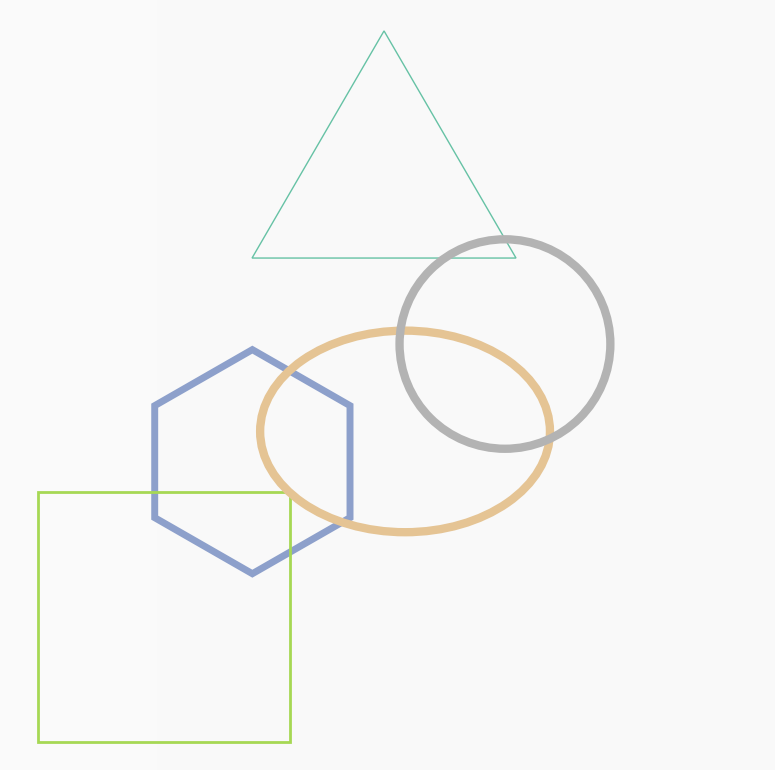[{"shape": "triangle", "thickness": 0.5, "radius": 0.98, "center": [0.496, 0.763]}, {"shape": "hexagon", "thickness": 2.5, "radius": 0.73, "center": [0.326, 0.4]}, {"shape": "square", "thickness": 1, "radius": 0.81, "center": [0.211, 0.198]}, {"shape": "oval", "thickness": 3, "radius": 0.93, "center": [0.523, 0.44]}, {"shape": "circle", "thickness": 3, "radius": 0.68, "center": [0.652, 0.553]}]